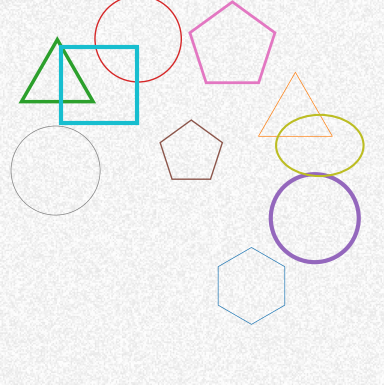[{"shape": "hexagon", "thickness": 0.5, "radius": 0.5, "center": [0.653, 0.257]}, {"shape": "triangle", "thickness": 0.5, "radius": 0.55, "center": [0.767, 0.701]}, {"shape": "triangle", "thickness": 2.5, "radius": 0.54, "center": [0.149, 0.79]}, {"shape": "circle", "thickness": 1, "radius": 0.56, "center": [0.359, 0.899]}, {"shape": "circle", "thickness": 3, "radius": 0.57, "center": [0.818, 0.433]}, {"shape": "pentagon", "thickness": 1, "radius": 0.42, "center": [0.497, 0.603]}, {"shape": "pentagon", "thickness": 2, "radius": 0.58, "center": [0.604, 0.879]}, {"shape": "circle", "thickness": 0.5, "radius": 0.58, "center": [0.144, 0.557]}, {"shape": "oval", "thickness": 1.5, "radius": 0.57, "center": [0.831, 0.622]}, {"shape": "square", "thickness": 3, "radius": 0.49, "center": [0.257, 0.779]}]